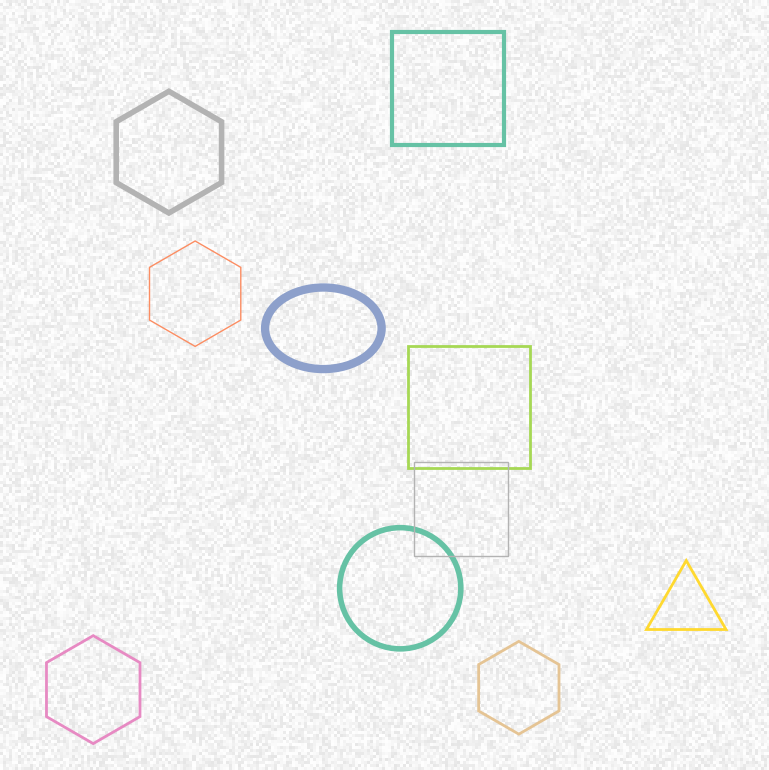[{"shape": "circle", "thickness": 2, "radius": 0.39, "center": [0.52, 0.236]}, {"shape": "square", "thickness": 1.5, "radius": 0.37, "center": [0.582, 0.885]}, {"shape": "hexagon", "thickness": 0.5, "radius": 0.34, "center": [0.253, 0.619]}, {"shape": "oval", "thickness": 3, "radius": 0.38, "center": [0.42, 0.574]}, {"shape": "hexagon", "thickness": 1, "radius": 0.35, "center": [0.121, 0.104]}, {"shape": "square", "thickness": 1, "radius": 0.4, "center": [0.609, 0.471]}, {"shape": "triangle", "thickness": 1, "radius": 0.3, "center": [0.891, 0.212]}, {"shape": "hexagon", "thickness": 1, "radius": 0.3, "center": [0.674, 0.107]}, {"shape": "square", "thickness": 0.5, "radius": 0.3, "center": [0.599, 0.339]}, {"shape": "hexagon", "thickness": 2, "radius": 0.4, "center": [0.219, 0.802]}]